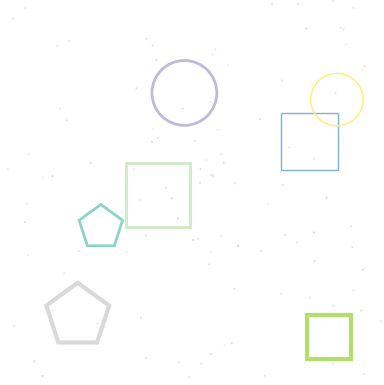[{"shape": "pentagon", "thickness": 2, "radius": 0.3, "center": [0.262, 0.41]}, {"shape": "circle", "thickness": 2, "radius": 0.42, "center": [0.479, 0.759]}, {"shape": "square", "thickness": 1, "radius": 0.37, "center": [0.804, 0.633]}, {"shape": "square", "thickness": 3, "radius": 0.29, "center": [0.855, 0.125]}, {"shape": "pentagon", "thickness": 3, "radius": 0.43, "center": [0.202, 0.18]}, {"shape": "square", "thickness": 2, "radius": 0.42, "center": [0.41, 0.493]}, {"shape": "circle", "thickness": 1, "radius": 0.34, "center": [0.875, 0.741]}]